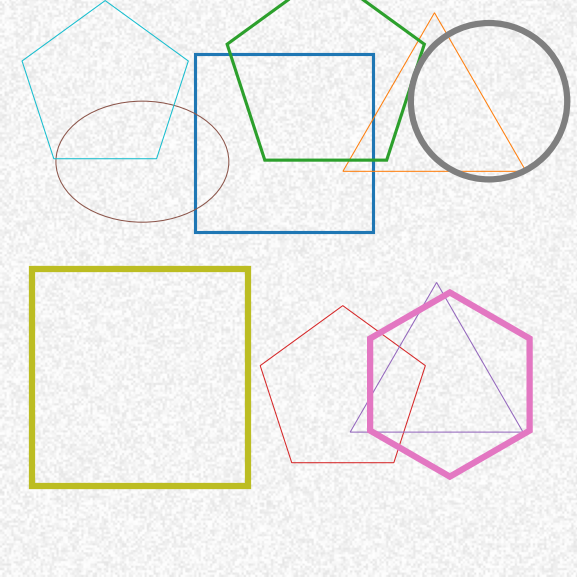[{"shape": "square", "thickness": 1.5, "radius": 0.77, "center": [0.492, 0.752]}, {"shape": "triangle", "thickness": 0.5, "radius": 0.92, "center": [0.752, 0.794]}, {"shape": "pentagon", "thickness": 1.5, "radius": 0.9, "center": [0.564, 0.867]}, {"shape": "pentagon", "thickness": 0.5, "radius": 0.75, "center": [0.594, 0.32]}, {"shape": "triangle", "thickness": 0.5, "radius": 0.86, "center": [0.756, 0.337]}, {"shape": "oval", "thickness": 0.5, "radius": 0.75, "center": [0.247, 0.719]}, {"shape": "hexagon", "thickness": 3, "radius": 0.8, "center": [0.779, 0.333]}, {"shape": "circle", "thickness": 3, "radius": 0.68, "center": [0.847, 0.824]}, {"shape": "square", "thickness": 3, "radius": 0.94, "center": [0.242, 0.346]}, {"shape": "pentagon", "thickness": 0.5, "radius": 0.76, "center": [0.182, 0.847]}]